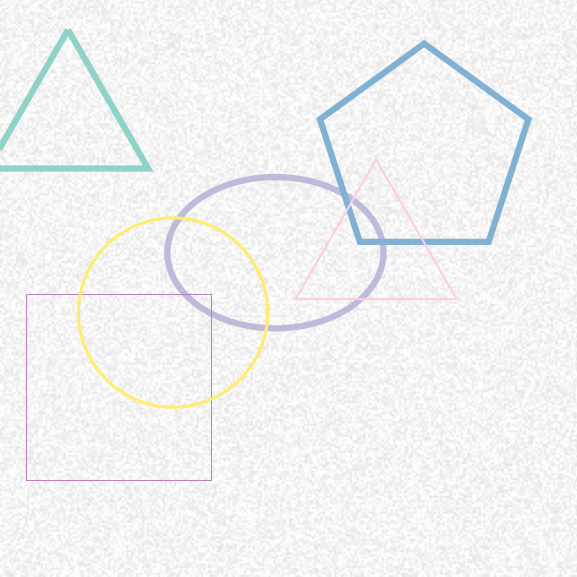[{"shape": "triangle", "thickness": 3, "radius": 0.8, "center": [0.118, 0.787]}, {"shape": "oval", "thickness": 3, "radius": 0.94, "center": [0.477, 0.562]}, {"shape": "pentagon", "thickness": 3, "radius": 0.95, "center": [0.735, 0.734]}, {"shape": "triangle", "thickness": 1, "radius": 0.81, "center": [0.651, 0.562]}, {"shape": "square", "thickness": 0.5, "radius": 0.8, "center": [0.205, 0.329]}, {"shape": "circle", "thickness": 1.5, "radius": 0.82, "center": [0.3, 0.458]}]